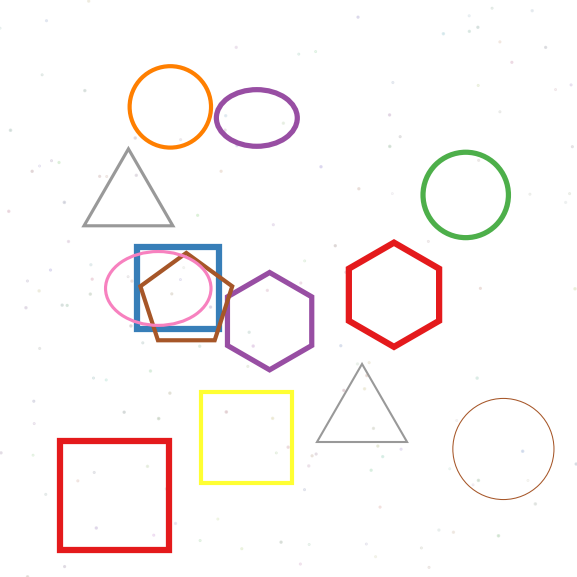[{"shape": "hexagon", "thickness": 3, "radius": 0.45, "center": [0.682, 0.489]}, {"shape": "square", "thickness": 3, "radius": 0.47, "center": [0.198, 0.141]}, {"shape": "square", "thickness": 3, "radius": 0.36, "center": [0.308, 0.5]}, {"shape": "circle", "thickness": 2.5, "radius": 0.37, "center": [0.806, 0.662]}, {"shape": "hexagon", "thickness": 2.5, "radius": 0.42, "center": [0.467, 0.443]}, {"shape": "oval", "thickness": 2.5, "radius": 0.35, "center": [0.445, 0.795]}, {"shape": "circle", "thickness": 2, "radius": 0.35, "center": [0.295, 0.814]}, {"shape": "square", "thickness": 2, "radius": 0.4, "center": [0.427, 0.241]}, {"shape": "circle", "thickness": 0.5, "radius": 0.44, "center": [0.872, 0.222]}, {"shape": "pentagon", "thickness": 2, "radius": 0.42, "center": [0.323, 0.478]}, {"shape": "oval", "thickness": 1.5, "radius": 0.46, "center": [0.274, 0.5]}, {"shape": "triangle", "thickness": 1, "radius": 0.45, "center": [0.627, 0.279]}, {"shape": "triangle", "thickness": 1.5, "radius": 0.44, "center": [0.222, 0.653]}]